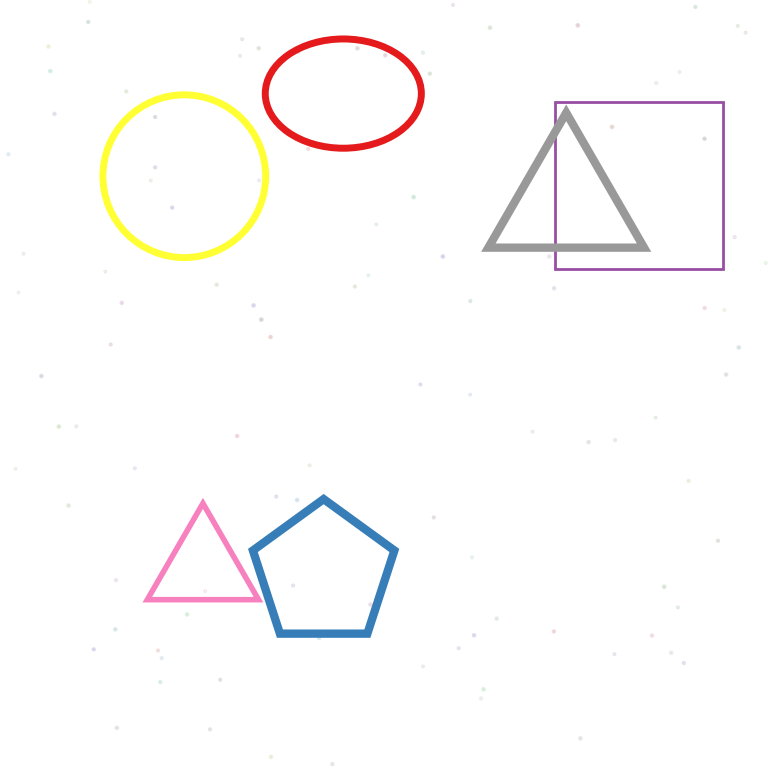[{"shape": "oval", "thickness": 2.5, "radius": 0.51, "center": [0.446, 0.878]}, {"shape": "pentagon", "thickness": 3, "radius": 0.48, "center": [0.42, 0.255]}, {"shape": "square", "thickness": 1, "radius": 0.54, "center": [0.83, 0.759]}, {"shape": "circle", "thickness": 2.5, "radius": 0.53, "center": [0.239, 0.771]}, {"shape": "triangle", "thickness": 2, "radius": 0.42, "center": [0.264, 0.263]}, {"shape": "triangle", "thickness": 3, "radius": 0.58, "center": [0.735, 0.737]}]